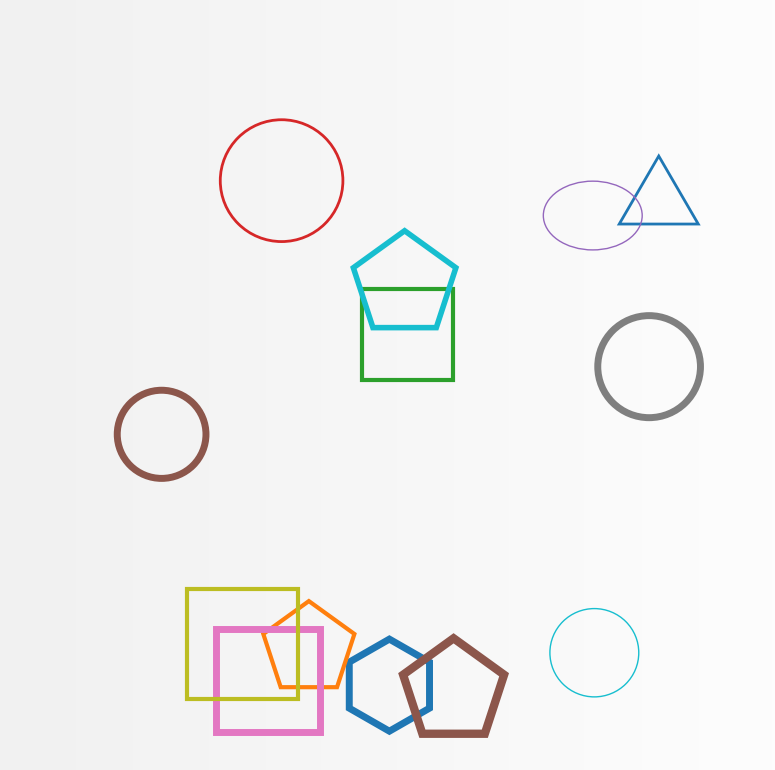[{"shape": "hexagon", "thickness": 2.5, "radius": 0.3, "center": [0.502, 0.11]}, {"shape": "triangle", "thickness": 1, "radius": 0.29, "center": [0.85, 0.738]}, {"shape": "pentagon", "thickness": 1.5, "radius": 0.31, "center": [0.399, 0.158]}, {"shape": "square", "thickness": 1.5, "radius": 0.29, "center": [0.526, 0.566]}, {"shape": "circle", "thickness": 1, "radius": 0.4, "center": [0.363, 0.765]}, {"shape": "oval", "thickness": 0.5, "radius": 0.32, "center": [0.765, 0.72]}, {"shape": "pentagon", "thickness": 3, "radius": 0.34, "center": [0.585, 0.103]}, {"shape": "circle", "thickness": 2.5, "radius": 0.29, "center": [0.209, 0.436]}, {"shape": "square", "thickness": 2.5, "radius": 0.33, "center": [0.346, 0.116]}, {"shape": "circle", "thickness": 2.5, "radius": 0.33, "center": [0.838, 0.524]}, {"shape": "square", "thickness": 1.5, "radius": 0.36, "center": [0.312, 0.163]}, {"shape": "circle", "thickness": 0.5, "radius": 0.29, "center": [0.767, 0.152]}, {"shape": "pentagon", "thickness": 2, "radius": 0.35, "center": [0.522, 0.631]}]